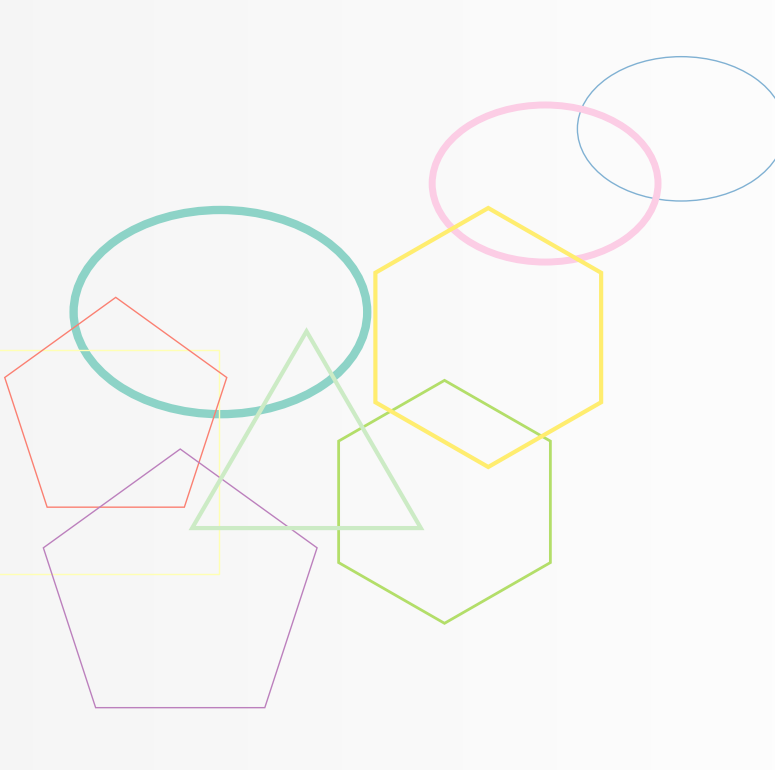[{"shape": "oval", "thickness": 3, "radius": 0.95, "center": [0.284, 0.595]}, {"shape": "square", "thickness": 0.5, "radius": 0.73, "center": [0.138, 0.4]}, {"shape": "pentagon", "thickness": 0.5, "radius": 0.75, "center": [0.149, 0.463]}, {"shape": "oval", "thickness": 0.5, "radius": 0.67, "center": [0.879, 0.833]}, {"shape": "hexagon", "thickness": 1, "radius": 0.79, "center": [0.574, 0.348]}, {"shape": "oval", "thickness": 2.5, "radius": 0.73, "center": [0.703, 0.762]}, {"shape": "pentagon", "thickness": 0.5, "radius": 0.93, "center": [0.233, 0.231]}, {"shape": "triangle", "thickness": 1.5, "radius": 0.85, "center": [0.395, 0.399]}, {"shape": "hexagon", "thickness": 1.5, "radius": 0.84, "center": [0.63, 0.562]}]